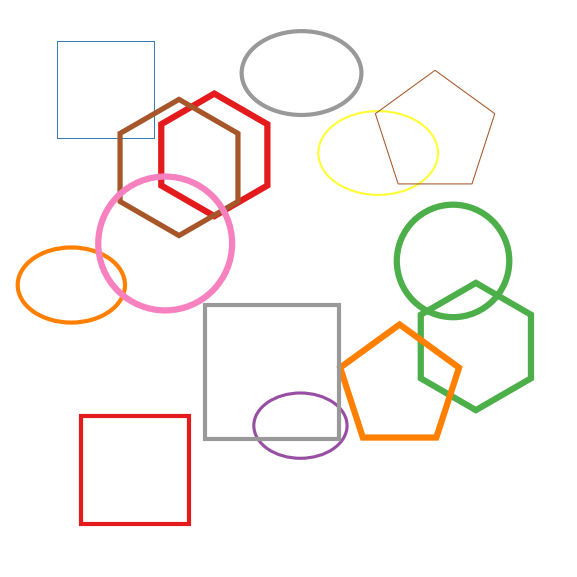[{"shape": "hexagon", "thickness": 3, "radius": 0.53, "center": [0.371, 0.731]}, {"shape": "square", "thickness": 2, "radius": 0.47, "center": [0.234, 0.185]}, {"shape": "square", "thickness": 0.5, "radius": 0.42, "center": [0.182, 0.844]}, {"shape": "hexagon", "thickness": 3, "radius": 0.55, "center": [0.824, 0.399]}, {"shape": "circle", "thickness": 3, "radius": 0.49, "center": [0.784, 0.547]}, {"shape": "oval", "thickness": 1.5, "radius": 0.4, "center": [0.52, 0.262]}, {"shape": "pentagon", "thickness": 3, "radius": 0.54, "center": [0.692, 0.329]}, {"shape": "oval", "thickness": 2, "radius": 0.46, "center": [0.124, 0.506]}, {"shape": "oval", "thickness": 1, "radius": 0.52, "center": [0.655, 0.734]}, {"shape": "pentagon", "thickness": 0.5, "radius": 0.54, "center": [0.753, 0.769]}, {"shape": "hexagon", "thickness": 2.5, "radius": 0.59, "center": [0.31, 0.709]}, {"shape": "circle", "thickness": 3, "radius": 0.58, "center": [0.286, 0.578]}, {"shape": "oval", "thickness": 2, "radius": 0.52, "center": [0.522, 0.873]}, {"shape": "square", "thickness": 2, "radius": 0.58, "center": [0.471, 0.355]}]